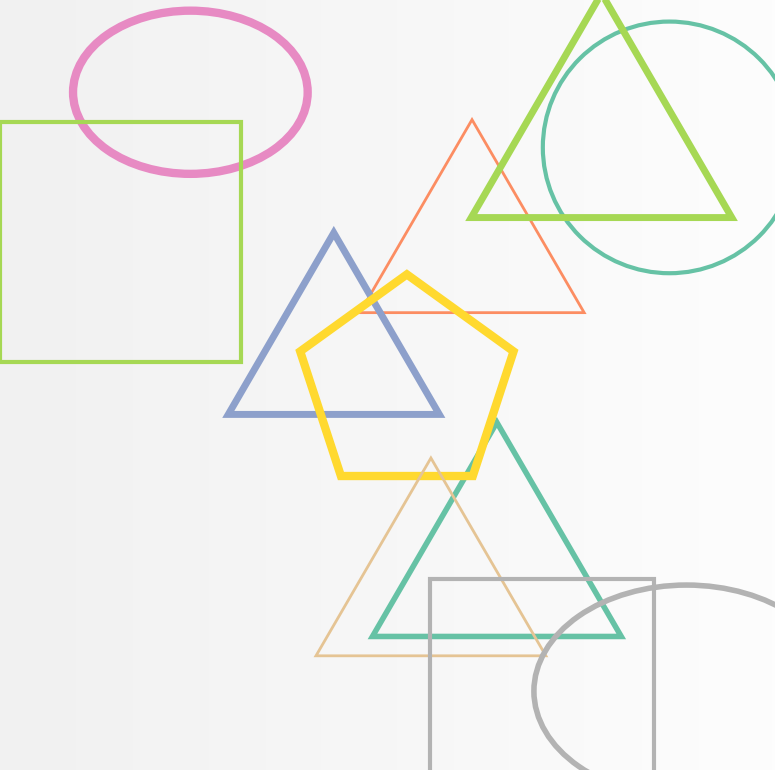[{"shape": "triangle", "thickness": 2, "radius": 0.93, "center": [0.641, 0.266]}, {"shape": "circle", "thickness": 1.5, "radius": 0.82, "center": [0.864, 0.809]}, {"shape": "triangle", "thickness": 1, "radius": 0.84, "center": [0.609, 0.678]}, {"shape": "triangle", "thickness": 2.5, "radius": 0.79, "center": [0.431, 0.54]}, {"shape": "oval", "thickness": 3, "radius": 0.76, "center": [0.246, 0.88]}, {"shape": "square", "thickness": 1.5, "radius": 0.78, "center": [0.156, 0.686]}, {"shape": "triangle", "thickness": 2.5, "radius": 0.97, "center": [0.776, 0.814]}, {"shape": "pentagon", "thickness": 3, "radius": 0.72, "center": [0.525, 0.499]}, {"shape": "triangle", "thickness": 1, "radius": 0.86, "center": [0.556, 0.234]}, {"shape": "oval", "thickness": 2, "radius": 0.98, "center": [0.886, 0.102]}, {"shape": "square", "thickness": 1.5, "radius": 0.72, "center": [0.7, 0.104]}]